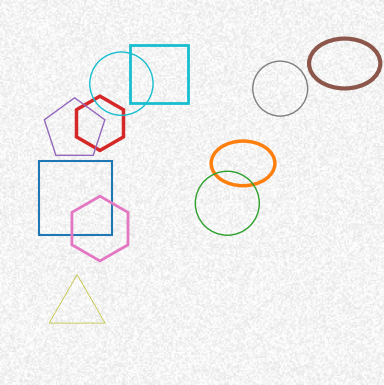[{"shape": "square", "thickness": 1.5, "radius": 0.48, "center": [0.197, 0.485]}, {"shape": "oval", "thickness": 2.5, "radius": 0.41, "center": [0.631, 0.576]}, {"shape": "circle", "thickness": 1, "radius": 0.42, "center": [0.59, 0.472]}, {"shape": "hexagon", "thickness": 2.5, "radius": 0.35, "center": [0.26, 0.68]}, {"shape": "pentagon", "thickness": 1, "radius": 0.41, "center": [0.194, 0.663]}, {"shape": "oval", "thickness": 3, "radius": 0.46, "center": [0.895, 0.835]}, {"shape": "hexagon", "thickness": 2, "radius": 0.42, "center": [0.26, 0.406]}, {"shape": "circle", "thickness": 1, "radius": 0.36, "center": [0.728, 0.77]}, {"shape": "triangle", "thickness": 0.5, "radius": 0.42, "center": [0.2, 0.203]}, {"shape": "circle", "thickness": 1, "radius": 0.41, "center": [0.315, 0.783]}, {"shape": "square", "thickness": 2, "radius": 0.38, "center": [0.413, 0.808]}]